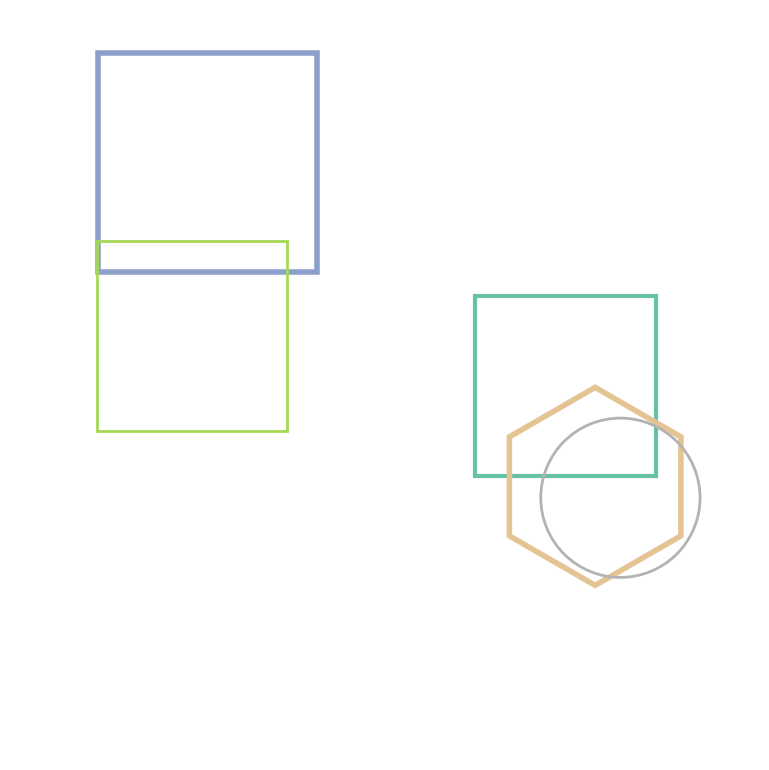[{"shape": "square", "thickness": 1.5, "radius": 0.59, "center": [0.735, 0.499]}, {"shape": "square", "thickness": 2, "radius": 0.71, "center": [0.27, 0.789]}, {"shape": "square", "thickness": 1, "radius": 0.62, "center": [0.249, 0.563]}, {"shape": "hexagon", "thickness": 2, "radius": 0.64, "center": [0.773, 0.368]}, {"shape": "circle", "thickness": 1, "radius": 0.52, "center": [0.806, 0.354]}]